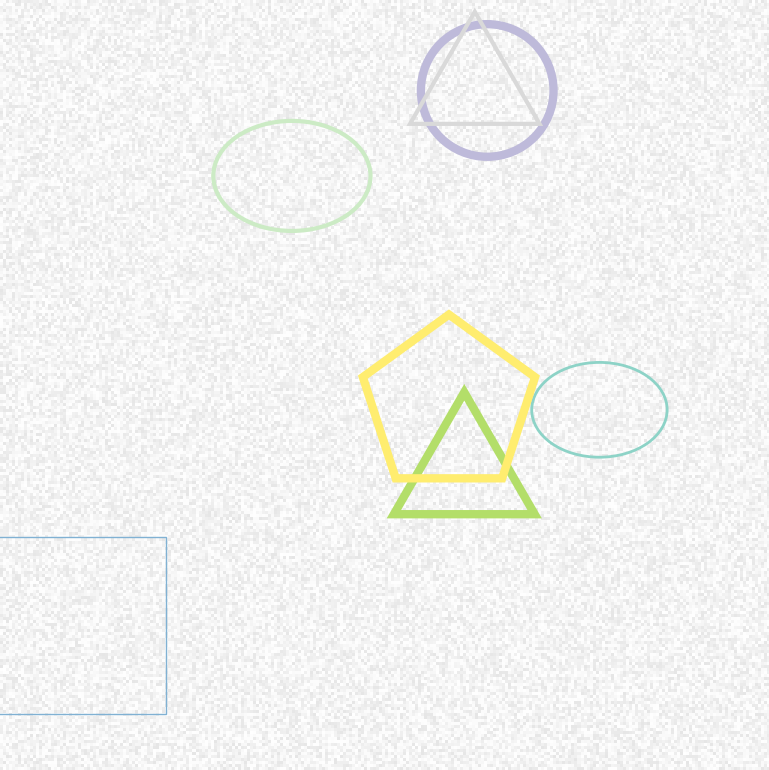[{"shape": "oval", "thickness": 1, "radius": 0.44, "center": [0.778, 0.468]}, {"shape": "circle", "thickness": 3, "radius": 0.43, "center": [0.633, 0.883]}, {"shape": "square", "thickness": 0.5, "radius": 0.57, "center": [0.101, 0.187]}, {"shape": "triangle", "thickness": 3, "radius": 0.53, "center": [0.603, 0.385]}, {"shape": "triangle", "thickness": 1.5, "radius": 0.49, "center": [0.617, 0.888]}, {"shape": "oval", "thickness": 1.5, "radius": 0.51, "center": [0.379, 0.772]}, {"shape": "pentagon", "thickness": 3, "radius": 0.59, "center": [0.583, 0.474]}]